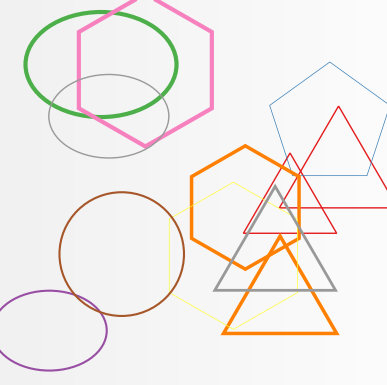[{"shape": "triangle", "thickness": 1, "radius": 0.88, "center": [0.874, 0.548]}, {"shape": "triangle", "thickness": 1, "radius": 0.69, "center": [0.748, 0.464]}, {"shape": "pentagon", "thickness": 0.5, "radius": 0.82, "center": [0.851, 0.676]}, {"shape": "oval", "thickness": 3, "radius": 0.97, "center": [0.261, 0.832]}, {"shape": "oval", "thickness": 1.5, "radius": 0.74, "center": [0.127, 0.141]}, {"shape": "hexagon", "thickness": 2.5, "radius": 0.8, "center": [0.633, 0.461]}, {"shape": "triangle", "thickness": 2.5, "radius": 0.84, "center": [0.723, 0.218]}, {"shape": "hexagon", "thickness": 0.5, "radius": 0.96, "center": [0.602, 0.336]}, {"shape": "circle", "thickness": 1.5, "radius": 0.8, "center": [0.314, 0.34]}, {"shape": "hexagon", "thickness": 3, "radius": 0.99, "center": [0.375, 0.818]}, {"shape": "oval", "thickness": 1, "radius": 0.77, "center": [0.281, 0.698]}, {"shape": "triangle", "thickness": 2, "radius": 0.9, "center": [0.71, 0.336]}]